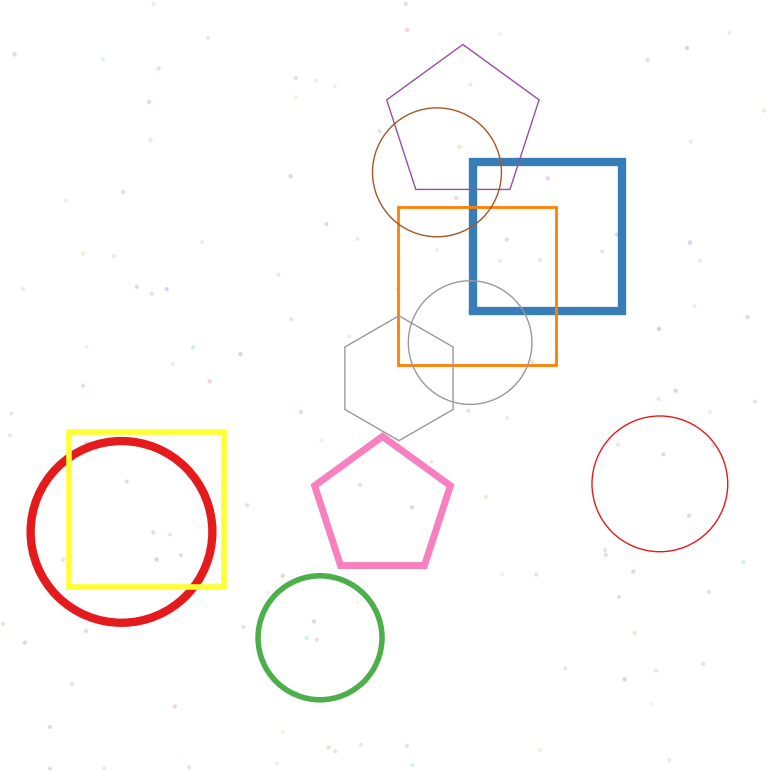[{"shape": "circle", "thickness": 0.5, "radius": 0.44, "center": [0.857, 0.372]}, {"shape": "circle", "thickness": 3, "radius": 0.59, "center": [0.158, 0.309]}, {"shape": "square", "thickness": 3, "radius": 0.48, "center": [0.711, 0.693]}, {"shape": "circle", "thickness": 2, "radius": 0.4, "center": [0.416, 0.172]}, {"shape": "pentagon", "thickness": 0.5, "radius": 0.52, "center": [0.601, 0.838]}, {"shape": "square", "thickness": 1, "radius": 0.51, "center": [0.619, 0.629]}, {"shape": "square", "thickness": 2, "radius": 0.5, "center": [0.19, 0.338]}, {"shape": "circle", "thickness": 0.5, "radius": 0.42, "center": [0.567, 0.776]}, {"shape": "pentagon", "thickness": 2.5, "radius": 0.46, "center": [0.497, 0.341]}, {"shape": "circle", "thickness": 0.5, "radius": 0.4, "center": [0.611, 0.555]}, {"shape": "hexagon", "thickness": 0.5, "radius": 0.41, "center": [0.518, 0.509]}]